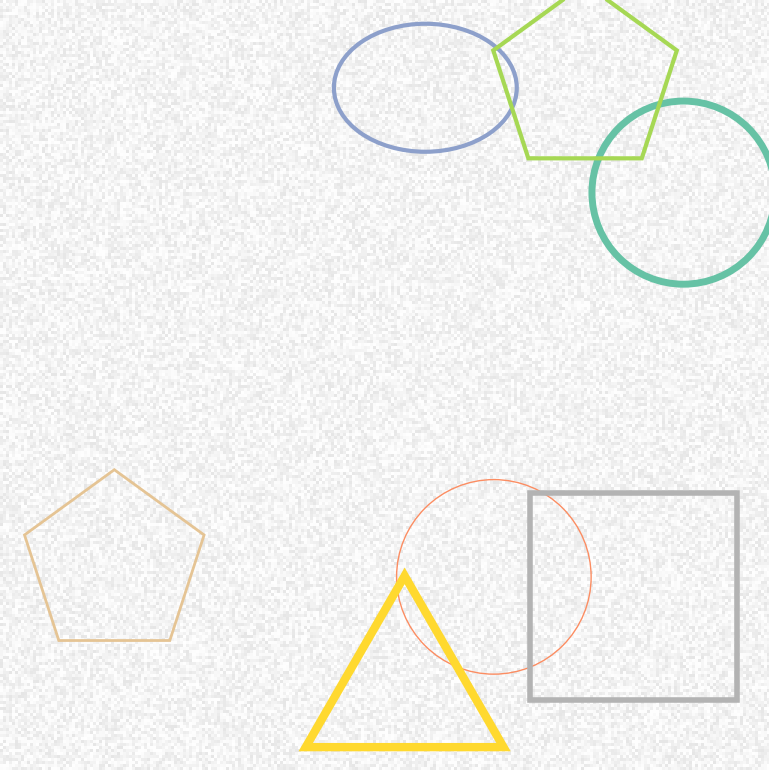[{"shape": "circle", "thickness": 2.5, "radius": 0.59, "center": [0.888, 0.75]}, {"shape": "circle", "thickness": 0.5, "radius": 0.63, "center": [0.641, 0.251]}, {"shape": "oval", "thickness": 1.5, "radius": 0.59, "center": [0.552, 0.886]}, {"shape": "pentagon", "thickness": 1.5, "radius": 0.63, "center": [0.76, 0.896]}, {"shape": "triangle", "thickness": 3, "radius": 0.74, "center": [0.526, 0.104]}, {"shape": "pentagon", "thickness": 1, "radius": 0.61, "center": [0.148, 0.267]}, {"shape": "square", "thickness": 2, "radius": 0.67, "center": [0.822, 0.225]}]